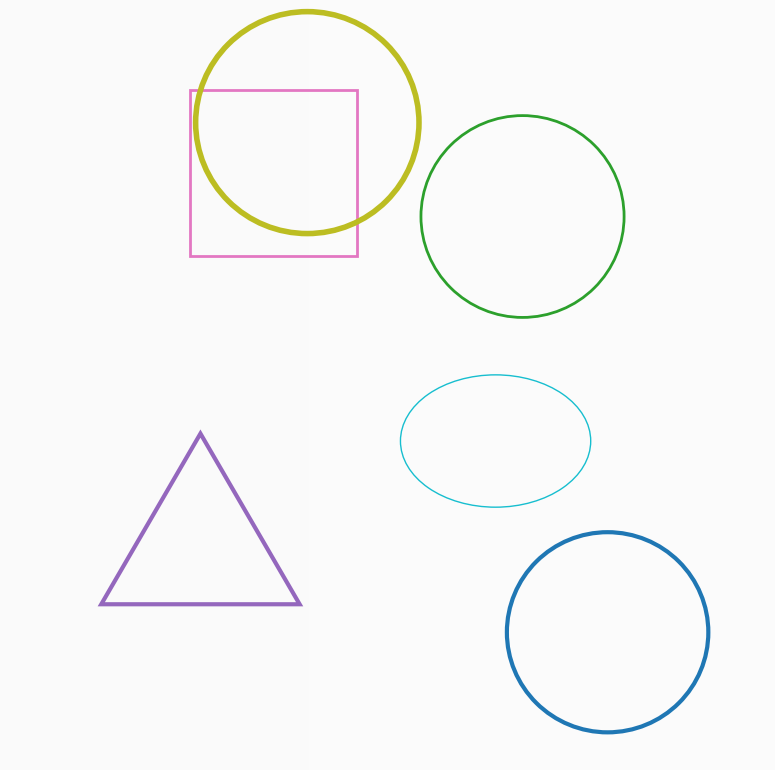[{"shape": "circle", "thickness": 1.5, "radius": 0.65, "center": [0.784, 0.179]}, {"shape": "circle", "thickness": 1, "radius": 0.66, "center": [0.674, 0.719]}, {"shape": "triangle", "thickness": 1.5, "radius": 0.74, "center": [0.259, 0.289]}, {"shape": "square", "thickness": 1, "radius": 0.54, "center": [0.353, 0.776]}, {"shape": "circle", "thickness": 2, "radius": 0.72, "center": [0.397, 0.841]}, {"shape": "oval", "thickness": 0.5, "radius": 0.61, "center": [0.639, 0.427]}]